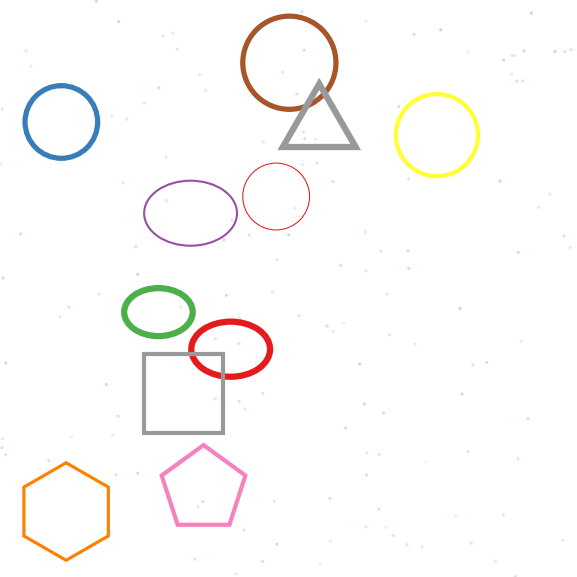[{"shape": "oval", "thickness": 3, "radius": 0.34, "center": [0.399, 0.394]}, {"shape": "circle", "thickness": 0.5, "radius": 0.29, "center": [0.478, 0.659]}, {"shape": "circle", "thickness": 2.5, "radius": 0.31, "center": [0.106, 0.788]}, {"shape": "oval", "thickness": 3, "radius": 0.3, "center": [0.274, 0.459]}, {"shape": "oval", "thickness": 1, "radius": 0.4, "center": [0.33, 0.63]}, {"shape": "hexagon", "thickness": 1.5, "radius": 0.42, "center": [0.115, 0.113]}, {"shape": "circle", "thickness": 2, "radius": 0.36, "center": [0.757, 0.765]}, {"shape": "circle", "thickness": 2.5, "radius": 0.4, "center": [0.501, 0.891]}, {"shape": "pentagon", "thickness": 2, "radius": 0.38, "center": [0.352, 0.152]}, {"shape": "square", "thickness": 2, "radius": 0.34, "center": [0.318, 0.317]}, {"shape": "triangle", "thickness": 3, "radius": 0.36, "center": [0.553, 0.781]}]